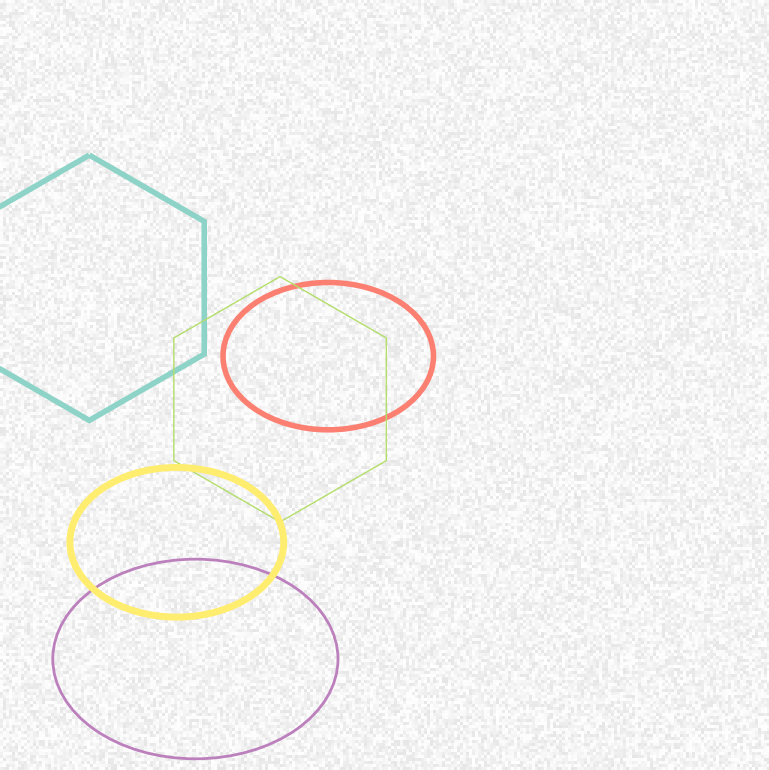[{"shape": "hexagon", "thickness": 2, "radius": 0.86, "center": [0.116, 0.626]}, {"shape": "oval", "thickness": 2, "radius": 0.68, "center": [0.426, 0.537]}, {"shape": "hexagon", "thickness": 0.5, "radius": 0.8, "center": [0.364, 0.481]}, {"shape": "oval", "thickness": 1, "radius": 0.93, "center": [0.254, 0.144]}, {"shape": "oval", "thickness": 2.5, "radius": 0.69, "center": [0.23, 0.296]}]